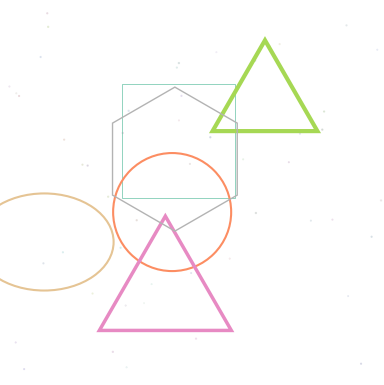[{"shape": "square", "thickness": 0.5, "radius": 0.74, "center": [0.465, 0.634]}, {"shape": "circle", "thickness": 1.5, "radius": 0.77, "center": [0.447, 0.449]}, {"shape": "triangle", "thickness": 2.5, "radius": 0.99, "center": [0.429, 0.241]}, {"shape": "triangle", "thickness": 3, "radius": 0.79, "center": [0.688, 0.738]}, {"shape": "oval", "thickness": 1.5, "radius": 0.9, "center": [0.115, 0.371]}, {"shape": "hexagon", "thickness": 1, "radius": 0.93, "center": [0.454, 0.587]}]